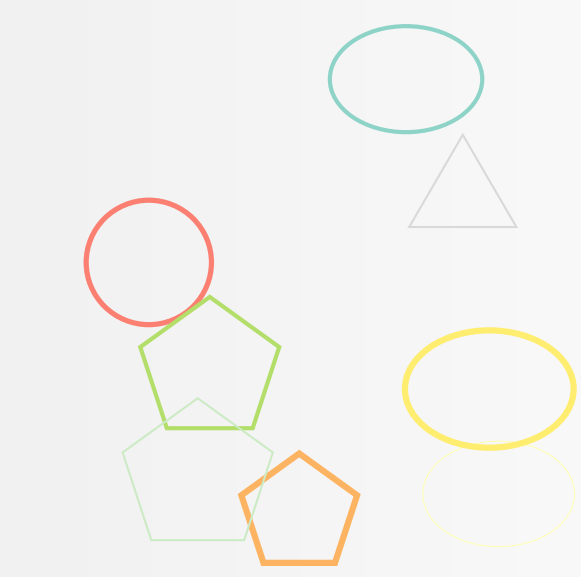[{"shape": "oval", "thickness": 2, "radius": 0.66, "center": [0.699, 0.862]}, {"shape": "oval", "thickness": 0.5, "radius": 0.65, "center": [0.858, 0.144]}, {"shape": "circle", "thickness": 2.5, "radius": 0.54, "center": [0.256, 0.545]}, {"shape": "pentagon", "thickness": 3, "radius": 0.52, "center": [0.515, 0.109]}, {"shape": "pentagon", "thickness": 2, "radius": 0.63, "center": [0.361, 0.359]}, {"shape": "triangle", "thickness": 1, "radius": 0.53, "center": [0.796, 0.659]}, {"shape": "pentagon", "thickness": 1, "radius": 0.68, "center": [0.34, 0.174]}, {"shape": "oval", "thickness": 3, "radius": 0.73, "center": [0.842, 0.325]}]